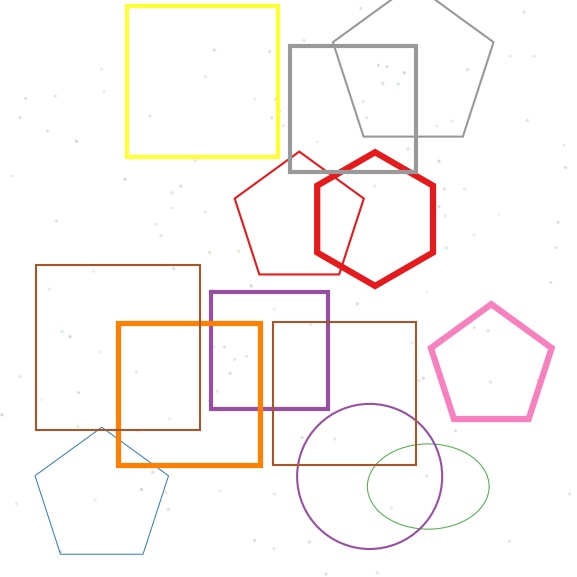[{"shape": "hexagon", "thickness": 3, "radius": 0.58, "center": [0.65, 0.62]}, {"shape": "pentagon", "thickness": 1, "radius": 0.59, "center": [0.518, 0.619]}, {"shape": "pentagon", "thickness": 0.5, "radius": 0.61, "center": [0.176, 0.138]}, {"shape": "oval", "thickness": 0.5, "radius": 0.53, "center": [0.742, 0.157]}, {"shape": "square", "thickness": 2, "radius": 0.51, "center": [0.467, 0.392]}, {"shape": "circle", "thickness": 1, "radius": 0.63, "center": [0.64, 0.174]}, {"shape": "square", "thickness": 2.5, "radius": 0.61, "center": [0.327, 0.316]}, {"shape": "square", "thickness": 2, "radius": 0.66, "center": [0.351, 0.858]}, {"shape": "square", "thickness": 1, "radius": 0.71, "center": [0.204, 0.397]}, {"shape": "square", "thickness": 1, "radius": 0.62, "center": [0.597, 0.318]}, {"shape": "pentagon", "thickness": 3, "radius": 0.55, "center": [0.851, 0.362]}, {"shape": "square", "thickness": 2, "radius": 0.55, "center": [0.611, 0.811]}, {"shape": "pentagon", "thickness": 1, "radius": 0.73, "center": [0.716, 0.881]}]